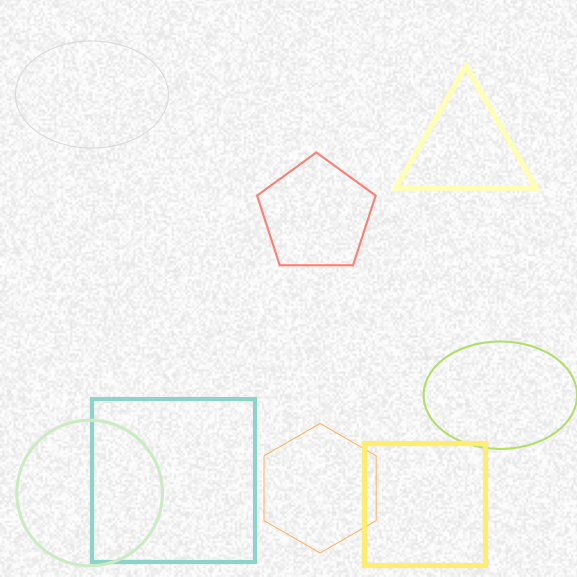[{"shape": "square", "thickness": 2, "radius": 0.71, "center": [0.3, 0.167]}, {"shape": "triangle", "thickness": 2.5, "radius": 0.7, "center": [0.807, 0.744]}, {"shape": "pentagon", "thickness": 1, "radius": 0.54, "center": [0.548, 0.627]}, {"shape": "hexagon", "thickness": 0.5, "radius": 0.56, "center": [0.554, 0.154]}, {"shape": "oval", "thickness": 1, "radius": 0.66, "center": [0.866, 0.315]}, {"shape": "oval", "thickness": 0.5, "radius": 0.66, "center": [0.159, 0.836]}, {"shape": "circle", "thickness": 1.5, "radius": 0.63, "center": [0.155, 0.145]}, {"shape": "square", "thickness": 2.5, "radius": 0.53, "center": [0.735, 0.126]}]